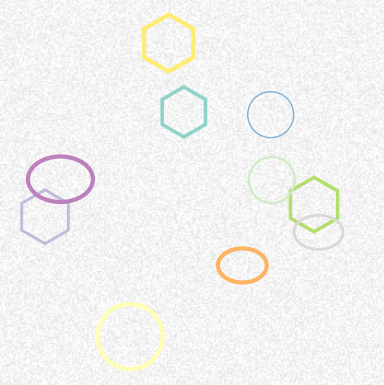[{"shape": "hexagon", "thickness": 2.5, "radius": 0.32, "center": [0.478, 0.709]}, {"shape": "circle", "thickness": 3, "radius": 0.42, "center": [0.338, 0.126]}, {"shape": "hexagon", "thickness": 2, "radius": 0.35, "center": [0.117, 0.437]}, {"shape": "circle", "thickness": 1, "radius": 0.3, "center": [0.703, 0.702]}, {"shape": "oval", "thickness": 3, "radius": 0.32, "center": [0.63, 0.311]}, {"shape": "hexagon", "thickness": 2.5, "radius": 0.35, "center": [0.816, 0.469]}, {"shape": "oval", "thickness": 2, "radius": 0.32, "center": [0.827, 0.397]}, {"shape": "oval", "thickness": 3, "radius": 0.42, "center": [0.157, 0.534]}, {"shape": "circle", "thickness": 1.5, "radius": 0.3, "center": [0.706, 0.532]}, {"shape": "hexagon", "thickness": 3, "radius": 0.37, "center": [0.438, 0.888]}]